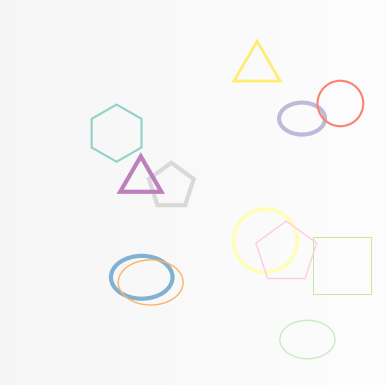[{"shape": "hexagon", "thickness": 1.5, "radius": 0.37, "center": [0.301, 0.654]}, {"shape": "circle", "thickness": 2.5, "radius": 0.41, "center": [0.685, 0.375]}, {"shape": "oval", "thickness": 3, "radius": 0.3, "center": [0.78, 0.692]}, {"shape": "circle", "thickness": 1.5, "radius": 0.3, "center": [0.878, 0.731]}, {"shape": "oval", "thickness": 3, "radius": 0.4, "center": [0.366, 0.28]}, {"shape": "oval", "thickness": 1, "radius": 0.42, "center": [0.389, 0.266]}, {"shape": "square", "thickness": 0.5, "radius": 0.37, "center": [0.882, 0.311]}, {"shape": "pentagon", "thickness": 1, "radius": 0.41, "center": [0.739, 0.343]}, {"shape": "pentagon", "thickness": 3, "radius": 0.3, "center": [0.442, 0.516]}, {"shape": "triangle", "thickness": 3, "radius": 0.31, "center": [0.363, 0.533]}, {"shape": "oval", "thickness": 1, "radius": 0.36, "center": [0.793, 0.118]}, {"shape": "triangle", "thickness": 2, "radius": 0.34, "center": [0.664, 0.824]}]